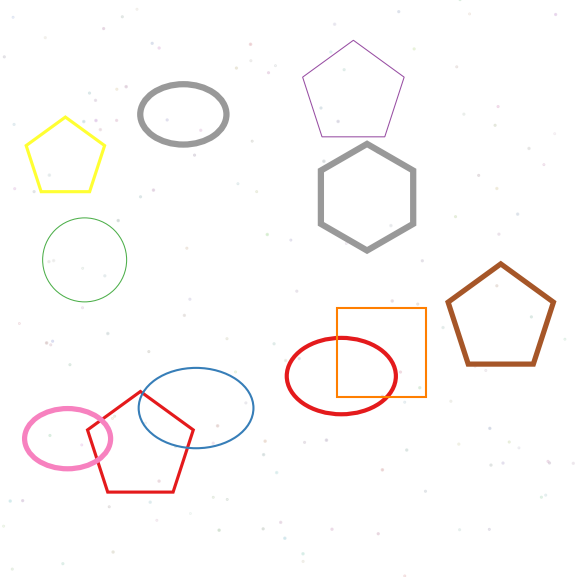[{"shape": "pentagon", "thickness": 1.5, "radius": 0.48, "center": [0.243, 0.225]}, {"shape": "oval", "thickness": 2, "radius": 0.47, "center": [0.591, 0.348]}, {"shape": "oval", "thickness": 1, "radius": 0.5, "center": [0.34, 0.293]}, {"shape": "circle", "thickness": 0.5, "radius": 0.36, "center": [0.147, 0.549]}, {"shape": "pentagon", "thickness": 0.5, "radius": 0.46, "center": [0.612, 0.837]}, {"shape": "square", "thickness": 1, "radius": 0.38, "center": [0.661, 0.388]}, {"shape": "pentagon", "thickness": 1.5, "radius": 0.36, "center": [0.113, 0.725]}, {"shape": "pentagon", "thickness": 2.5, "radius": 0.48, "center": [0.867, 0.446]}, {"shape": "oval", "thickness": 2.5, "radius": 0.37, "center": [0.117, 0.24]}, {"shape": "hexagon", "thickness": 3, "radius": 0.46, "center": [0.636, 0.658]}, {"shape": "oval", "thickness": 3, "radius": 0.37, "center": [0.318, 0.801]}]